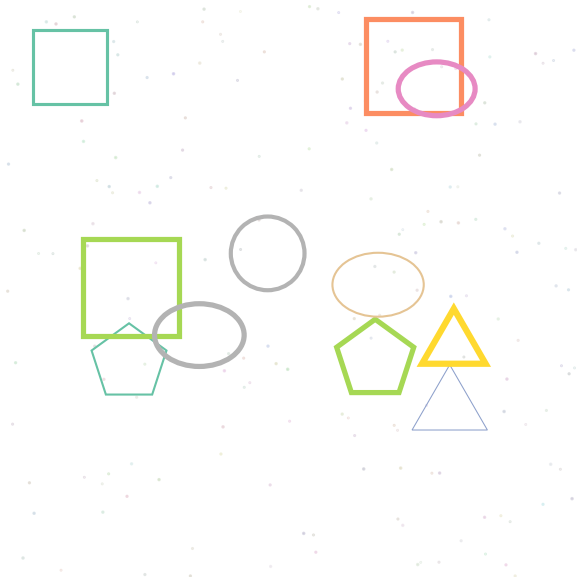[{"shape": "pentagon", "thickness": 1, "radius": 0.34, "center": [0.223, 0.371]}, {"shape": "square", "thickness": 1.5, "radius": 0.32, "center": [0.122, 0.883]}, {"shape": "square", "thickness": 2.5, "radius": 0.41, "center": [0.716, 0.885]}, {"shape": "triangle", "thickness": 0.5, "radius": 0.38, "center": [0.779, 0.292]}, {"shape": "oval", "thickness": 2.5, "radius": 0.33, "center": [0.756, 0.845]}, {"shape": "pentagon", "thickness": 2.5, "radius": 0.35, "center": [0.65, 0.376]}, {"shape": "square", "thickness": 2.5, "radius": 0.42, "center": [0.227, 0.502]}, {"shape": "triangle", "thickness": 3, "radius": 0.32, "center": [0.786, 0.401]}, {"shape": "oval", "thickness": 1, "radius": 0.4, "center": [0.655, 0.506]}, {"shape": "circle", "thickness": 2, "radius": 0.32, "center": [0.463, 0.56]}, {"shape": "oval", "thickness": 2.5, "radius": 0.39, "center": [0.345, 0.419]}]